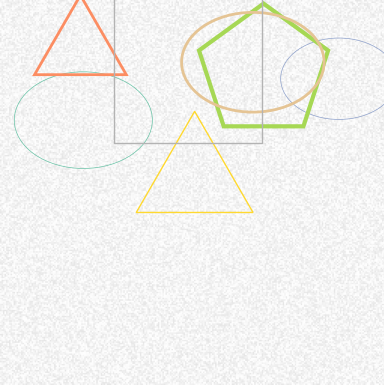[{"shape": "oval", "thickness": 0.5, "radius": 0.9, "center": [0.216, 0.688]}, {"shape": "triangle", "thickness": 2, "radius": 0.69, "center": [0.209, 0.875]}, {"shape": "oval", "thickness": 0.5, "radius": 0.76, "center": [0.88, 0.795]}, {"shape": "pentagon", "thickness": 3, "radius": 0.88, "center": [0.685, 0.814]}, {"shape": "triangle", "thickness": 1, "radius": 0.88, "center": [0.506, 0.536]}, {"shape": "oval", "thickness": 2, "radius": 0.93, "center": [0.657, 0.838]}, {"shape": "square", "thickness": 1, "radius": 0.96, "center": [0.488, 0.82]}]